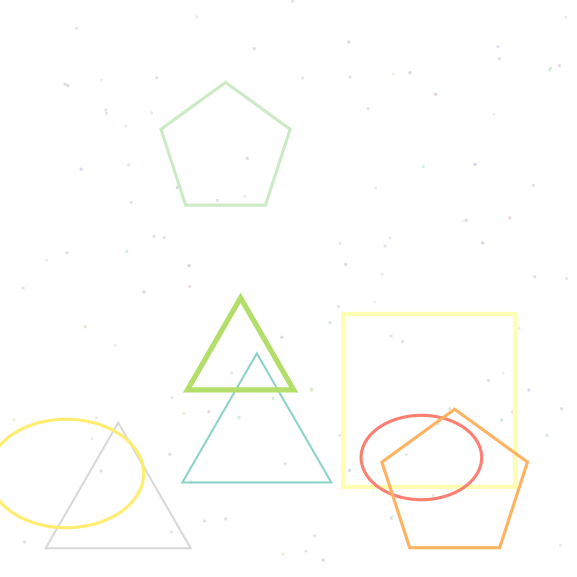[{"shape": "triangle", "thickness": 1, "radius": 0.74, "center": [0.445, 0.238]}, {"shape": "square", "thickness": 2, "radius": 0.75, "center": [0.743, 0.305]}, {"shape": "oval", "thickness": 1.5, "radius": 0.52, "center": [0.73, 0.207]}, {"shape": "pentagon", "thickness": 1.5, "radius": 0.66, "center": [0.787, 0.158]}, {"shape": "triangle", "thickness": 2.5, "radius": 0.53, "center": [0.417, 0.377]}, {"shape": "triangle", "thickness": 1, "radius": 0.72, "center": [0.205, 0.122]}, {"shape": "pentagon", "thickness": 1.5, "radius": 0.59, "center": [0.391, 0.739]}, {"shape": "oval", "thickness": 1.5, "radius": 0.67, "center": [0.115, 0.179]}]